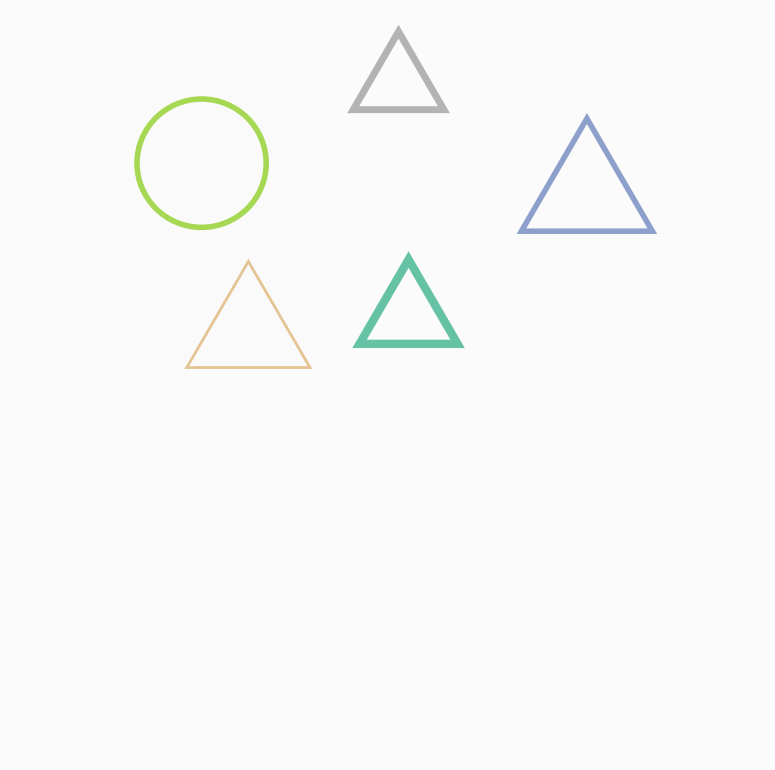[{"shape": "triangle", "thickness": 3, "radius": 0.37, "center": [0.527, 0.59]}, {"shape": "triangle", "thickness": 2, "radius": 0.49, "center": [0.757, 0.749]}, {"shape": "circle", "thickness": 2, "radius": 0.42, "center": [0.26, 0.788]}, {"shape": "triangle", "thickness": 1, "radius": 0.46, "center": [0.32, 0.569]}, {"shape": "triangle", "thickness": 2.5, "radius": 0.34, "center": [0.514, 0.891]}]